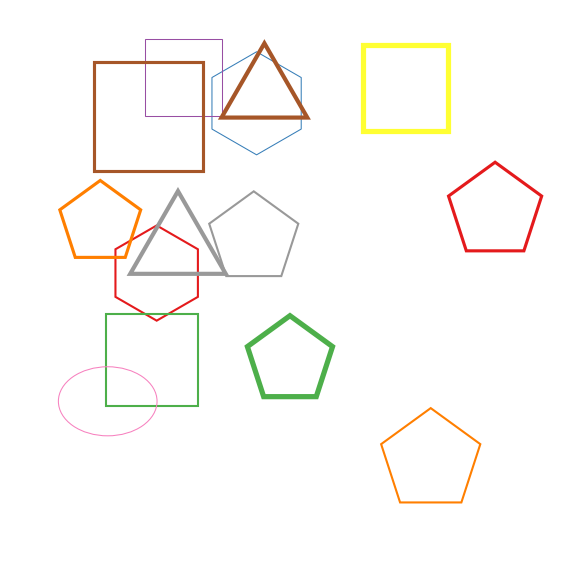[{"shape": "pentagon", "thickness": 1.5, "radius": 0.42, "center": [0.857, 0.633]}, {"shape": "hexagon", "thickness": 1, "radius": 0.41, "center": [0.271, 0.526]}, {"shape": "hexagon", "thickness": 0.5, "radius": 0.45, "center": [0.444, 0.82]}, {"shape": "square", "thickness": 1, "radius": 0.4, "center": [0.264, 0.376]}, {"shape": "pentagon", "thickness": 2.5, "radius": 0.39, "center": [0.502, 0.375]}, {"shape": "square", "thickness": 0.5, "radius": 0.33, "center": [0.318, 0.866]}, {"shape": "pentagon", "thickness": 1, "radius": 0.45, "center": [0.746, 0.202]}, {"shape": "pentagon", "thickness": 1.5, "radius": 0.37, "center": [0.174, 0.613]}, {"shape": "square", "thickness": 2.5, "radius": 0.37, "center": [0.702, 0.847]}, {"shape": "triangle", "thickness": 2, "radius": 0.43, "center": [0.458, 0.838]}, {"shape": "square", "thickness": 1.5, "radius": 0.47, "center": [0.257, 0.798]}, {"shape": "oval", "thickness": 0.5, "radius": 0.43, "center": [0.187, 0.304]}, {"shape": "triangle", "thickness": 2, "radius": 0.48, "center": [0.308, 0.573]}, {"shape": "pentagon", "thickness": 1, "radius": 0.41, "center": [0.439, 0.587]}]